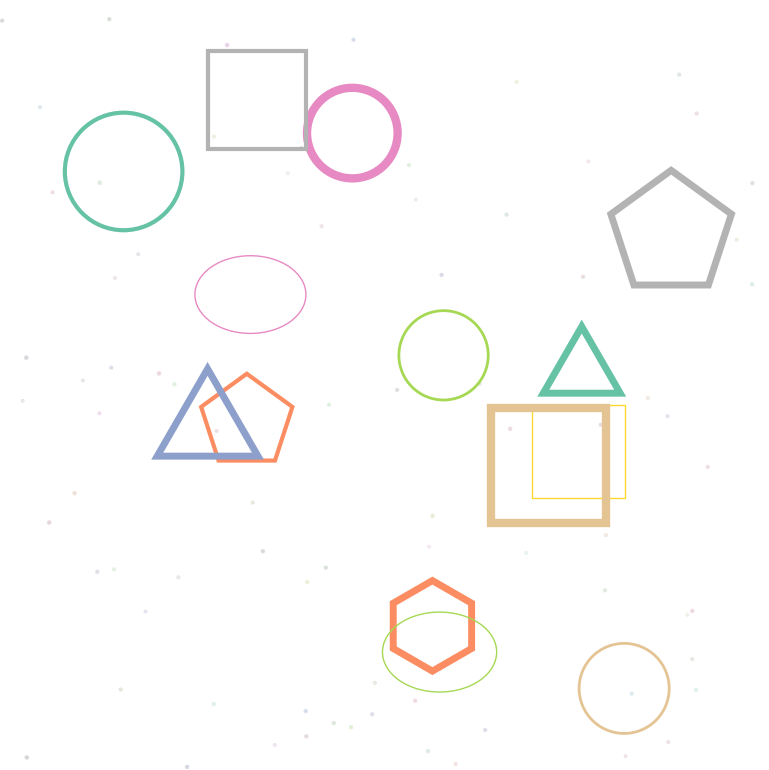[{"shape": "triangle", "thickness": 2.5, "radius": 0.29, "center": [0.755, 0.518]}, {"shape": "circle", "thickness": 1.5, "radius": 0.38, "center": [0.161, 0.777]}, {"shape": "hexagon", "thickness": 2.5, "radius": 0.29, "center": [0.562, 0.187]}, {"shape": "pentagon", "thickness": 1.5, "radius": 0.31, "center": [0.32, 0.452]}, {"shape": "triangle", "thickness": 2.5, "radius": 0.38, "center": [0.27, 0.445]}, {"shape": "oval", "thickness": 0.5, "radius": 0.36, "center": [0.325, 0.617]}, {"shape": "circle", "thickness": 3, "radius": 0.29, "center": [0.458, 0.827]}, {"shape": "circle", "thickness": 1, "radius": 0.29, "center": [0.576, 0.539]}, {"shape": "oval", "thickness": 0.5, "radius": 0.37, "center": [0.571, 0.153]}, {"shape": "square", "thickness": 0.5, "radius": 0.3, "center": [0.752, 0.413]}, {"shape": "circle", "thickness": 1, "radius": 0.29, "center": [0.811, 0.106]}, {"shape": "square", "thickness": 3, "radius": 0.37, "center": [0.713, 0.395]}, {"shape": "pentagon", "thickness": 2.5, "radius": 0.41, "center": [0.872, 0.696]}, {"shape": "square", "thickness": 1.5, "radius": 0.32, "center": [0.333, 0.87]}]